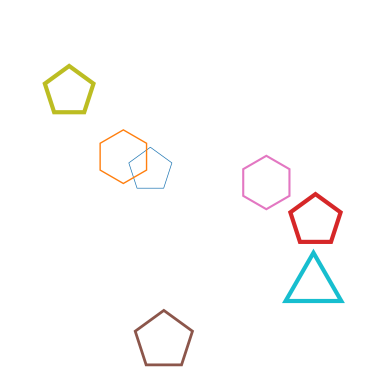[{"shape": "pentagon", "thickness": 0.5, "radius": 0.29, "center": [0.391, 0.559]}, {"shape": "hexagon", "thickness": 1, "radius": 0.35, "center": [0.32, 0.593]}, {"shape": "pentagon", "thickness": 3, "radius": 0.34, "center": [0.819, 0.427]}, {"shape": "pentagon", "thickness": 2, "radius": 0.39, "center": [0.426, 0.116]}, {"shape": "hexagon", "thickness": 1.5, "radius": 0.35, "center": [0.692, 0.526]}, {"shape": "pentagon", "thickness": 3, "radius": 0.33, "center": [0.18, 0.762]}, {"shape": "triangle", "thickness": 3, "radius": 0.42, "center": [0.814, 0.26]}]